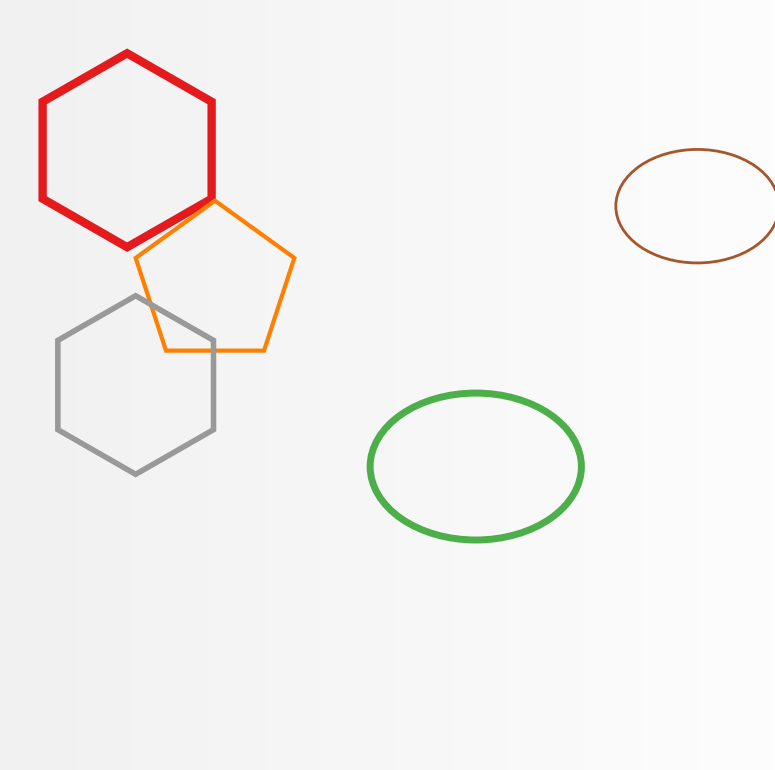[{"shape": "hexagon", "thickness": 3, "radius": 0.63, "center": [0.164, 0.805]}, {"shape": "oval", "thickness": 2.5, "radius": 0.68, "center": [0.614, 0.394]}, {"shape": "pentagon", "thickness": 1.5, "radius": 0.54, "center": [0.277, 0.632]}, {"shape": "oval", "thickness": 1, "radius": 0.53, "center": [0.9, 0.732]}, {"shape": "hexagon", "thickness": 2, "radius": 0.58, "center": [0.175, 0.5]}]